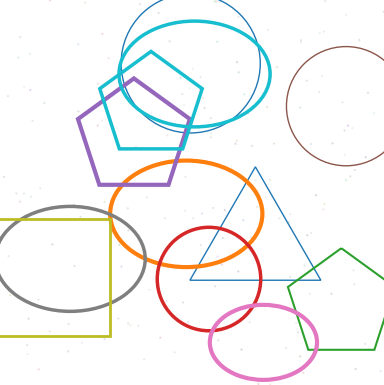[{"shape": "circle", "thickness": 1, "radius": 0.9, "center": [0.495, 0.835]}, {"shape": "triangle", "thickness": 1, "radius": 0.98, "center": [0.663, 0.37]}, {"shape": "oval", "thickness": 3, "radius": 0.99, "center": [0.484, 0.445]}, {"shape": "pentagon", "thickness": 1.5, "radius": 0.73, "center": [0.887, 0.209]}, {"shape": "circle", "thickness": 2.5, "radius": 0.67, "center": [0.543, 0.275]}, {"shape": "pentagon", "thickness": 3, "radius": 0.76, "center": [0.348, 0.644]}, {"shape": "circle", "thickness": 1, "radius": 0.77, "center": [0.899, 0.724]}, {"shape": "oval", "thickness": 3, "radius": 0.7, "center": [0.684, 0.111]}, {"shape": "oval", "thickness": 2.5, "radius": 0.97, "center": [0.182, 0.328]}, {"shape": "square", "thickness": 2, "radius": 0.76, "center": [0.135, 0.279]}, {"shape": "oval", "thickness": 2.5, "radius": 0.98, "center": [0.505, 0.808]}, {"shape": "pentagon", "thickness": 2.5, "radius": 0.7, "center": [0.392, 0.726]}]